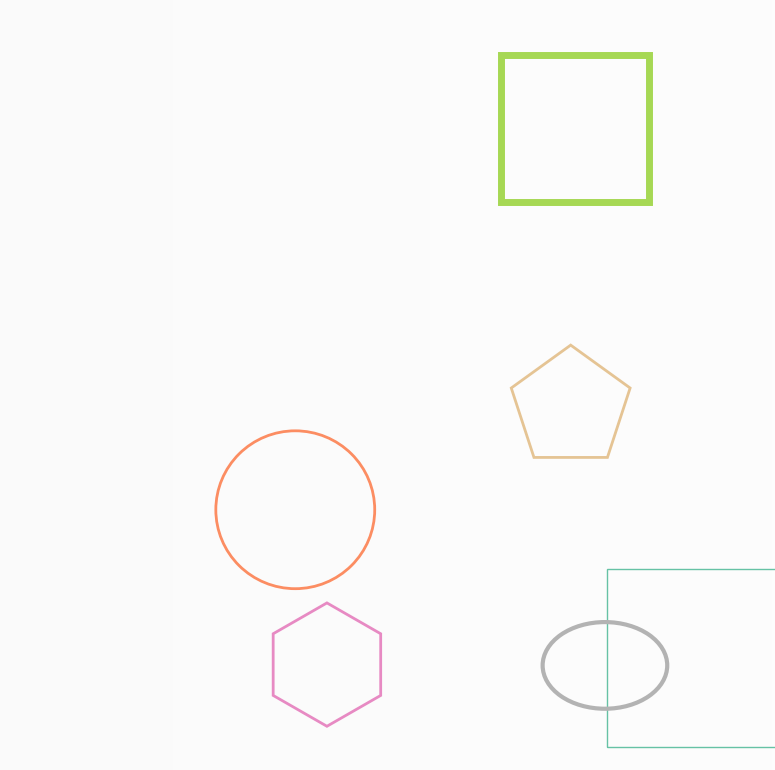[{"shape": "square", "thickness": 0.5, "radius": 0.58, "center": [0.899, 0.146]}, {"shape": "circle", "thickness": 1, "radius": 0.51, "center": [0.381, 0.338]}, {"shape": "hexagon", "thickness": 1, "radius": 0.4, "center": [0.422, 0.137]}, {"shape": "square", "thickness": 2.5, "radius": 0.48, "center": [0.742, 0.833]}, {"shape": "pentagon", "thickness": 1, "radius": 0.4, "center": [0.736, 0.471]}, {"shape": "oval", "thickness": 1.5, "radius": 0.4, "center": [0.781, 0.136]}]